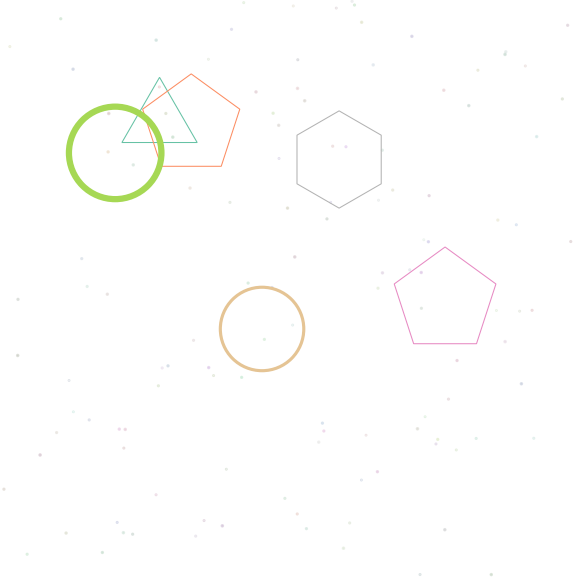[{"shape": "triangle", "thickness": 0.5, "radius": 0.38, "center": [0.276, 0.79]}, {"shape": "pentagon", "thickness": 0.5, "radius": 0.44, "center": [0.331, 0.783]}, {"shape": "pentagon", "thickness": 0.5, "radius": 0.46, "center": [0.771, 0.479]}, {"shape": "circle", "thickness": 3, "radius": 0.4, "center": [0.199, 0.734]}, {"shape": "circle", "thickness": 1.5, "radius": 0.36, "center": [0.454, 0.429]}, {"shape": "hexagon", "thickness": 0.5, "radius": 0.42, "center": [0.587, 0.723]}]